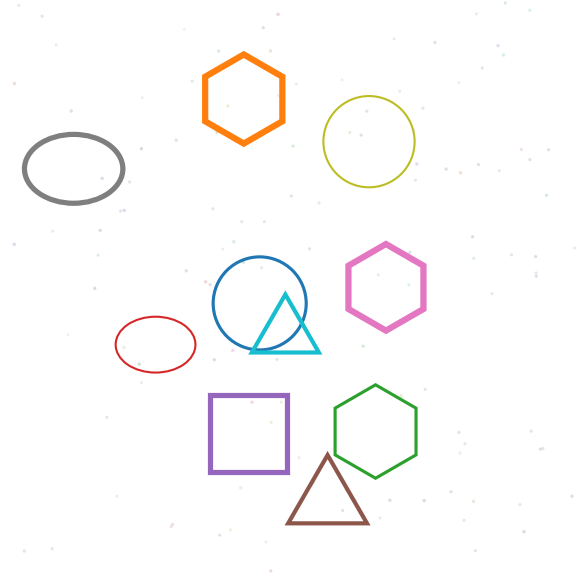[{"shape": "circle", "thickness": 1.5, "radius": 0.4, "center": [0.45, 0.474]}, {"shape": "hexagon", "thickness": 3, "radius": 0.39, "center": [0.422, 0.828]}, {"shape": "hexagon", "thickness": 1.5, "radius": 0.4, "center": [0.65, 0.252]}, {"shape": "oval", "thickness": 1, "radius": 0.35, "center": [0.269, 0.402]}, {"shape": "square", "thickness": 2.5, "radius": 0.33, "center": [0.431, 0.249]}, {"shape": "triangle", "thickness": 2, "radius": 0.39, "center": [0.567, 0.132]}, {"shape": "hexagon", "thickness": 3, "radius": 0.37, "center": [0.668, 0.502]}, {"shape": "oval", "thickness": 2.5, "radius": 0.43, "center": [0.128, 0.707]}, {"shape": "circle", "thickness": 1, "radius": 0.39, "center": [0.639, 0.754]}, {"shape": "triangle", "thickness": 2, "radius": 0.34, "center": [0.494, 0.422]}]